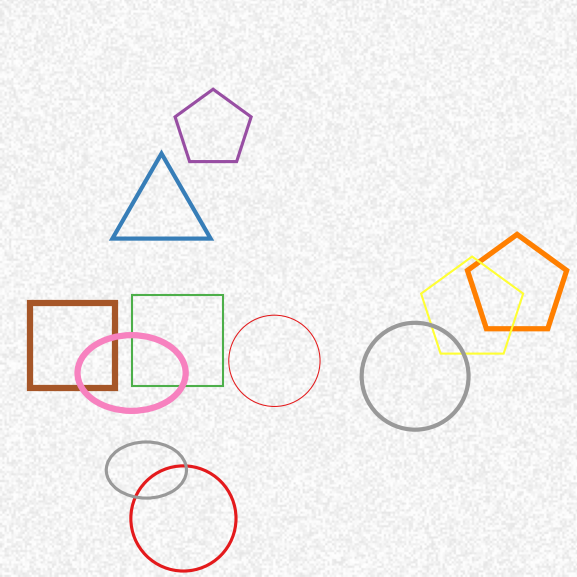[{"shape": "circle", "thickness": 0.5, "radius": 0.4, "center": [0.475, 0.374]}, {"shape": "circle", "thickness": 1.5, "radius": 0.46, "center": [0.318, 0.101]}, {"shape": "triangle", "thickness": 2, "radius": 0.49, "center": [0.28, 0.635]}, {"shape": "square", "thickness": 1, "radius": 0.4, "center": [0.308, 0.41]}, {"shape": "pentagon", "thickness": 1.5, "radius": 0.35, "center": [0.369, 0.775]}, {"shape": "pentagon", "thickness": 2.5, "radius": 0.45, "center": [0.895, 0.503]}, {"shape": "pentagon", "thickness": 1, "radius": 0.46, "center": [0.818, 0.462]}, {"shape": "square", "thickness": 3, "radius": 0.37, "center": [0.126, 0.4]}, {"shape": "oval", "thickness": 3, "radius": 0.47, "center": [0.228, 0.353]}, {"shape": "circle", "thickness": 2, "radius": 0.46, "center": [0.719, 0.348]}, {"shape": "oval", "thickness": 1.5, "radius": 0.35, "center": [0.253, 0.185]}]